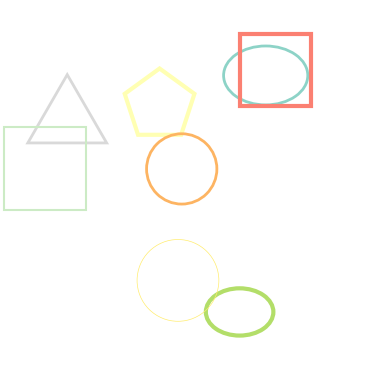[{"shape": "oval", "thickness": 2, "radius": 0.55, "center": [0.69, 0.804]}, {"shape": "pentagon", "thickness": 3, "radius": 0.48, "center": [0.414, 0.727]}, {"shape": "square", "thickness": 3, "radius": 0.46, "center": [0.715, 0.818]}, {"shape": "circle", "thickness": 2, "radius": 0.46, "center": [0.472, 0.561]}, {"shape": "oval", "thickness": 3, "radius": 0.44, "center": [0.622, 0.19]}, {"shape": "triangle", "thickness": 2, "radius": 0.59, "center": [0.175, 0.688]}, {"shape": "square", "thickness": 1.5, "radius": 0.53, "center": [0.117, 0.562]}, {"shape": "circle", "thickness": 0.5, "radius": 0.53, "center": [0.462, 0.272]}]